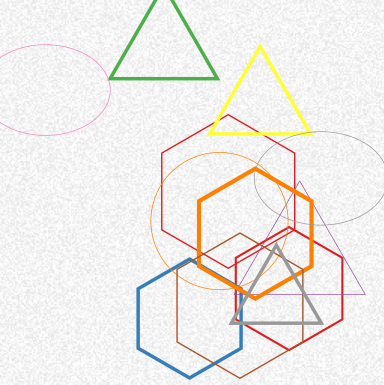[{"shape": "hexagon", "thickness": 1, "radius": 1.0, "center": [0.593, 0.503]}, {"shape": "hexagon", "thickness": 1.5, "radius": 0.8, "center": [0.751, 0.25]}, {"shape": "hexagon", "thickness": 2.5, "radius": 0.77, "center": [0.493, 0.173]}, {"shape": "triangle", "thickness": 2.5, "radius": 0.8, "center": [0.425, 0.876]}, {"shape": "triangle", "thickness": 0.5, "radius": 0.98, "center": [0.778, 0.333]}, {"shape": "hexagon", "thickness": 3, "radius": 0.84, "center": [0.663, 0.393]}, {"shape": "circle", "thickness": 0.5, "radius": 0.89, "center": [0.57, 0.426]}, {"shape": "triangle", "thickness": 2.5, "radius": 0.76, "center": [0.676, 0.728]}, {"shape": "hexagon", "thickness": 1, "radius": 0.94, "center": [0.623, 0.206]}, {"shape": "oval", "thickness": 0.5, "radius": 0.84, "center": [0.118, 0.766]}, {"shape": "triangle", "thickness": 2.5, "radius": 0.67, "center": [0.718, 0.228]}, {"shape": "oval", "thickness": 0.5, "radius": 0.87, "center": [0.834, 0.537]}]